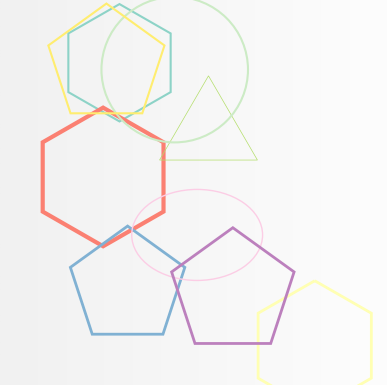[{"shape": "hexagon", "thickness": 1.5, "radius": 0.76, "center": [0.308, 0.837]}, {"shape": "hexagon", "thickness": 2, "radius": 0.84, "center": [0.812, 0.102]}, {"shape": "hexagon", "thickness": 3, "radius": 0.9, "center": [0.266, 0.54]}, {"shape": "pentagon", "thickness": 2, "radius": 0.78, "center": [0.329, 0.258]}, {"shape": "triangle", "thickness": 0.5, "radius": 0.73, "center": [0.538, 0.657]}, {"shape": "oval", "thickness": 1, "radius": 0.84, "center": [0.509, 0.39]}, {"shape": "pentagon", "thickness": 2, "radius": 0.83, "center": [0.601, 0.242]}, {"shape": "circle", "thickness": 1.5, "radius": 0.95, "center": [0.451, 0.819]}, {"shape": "pentagon", "thickness": 1.5, "radius": 0.79, "center": [0.275, 0.833]}]